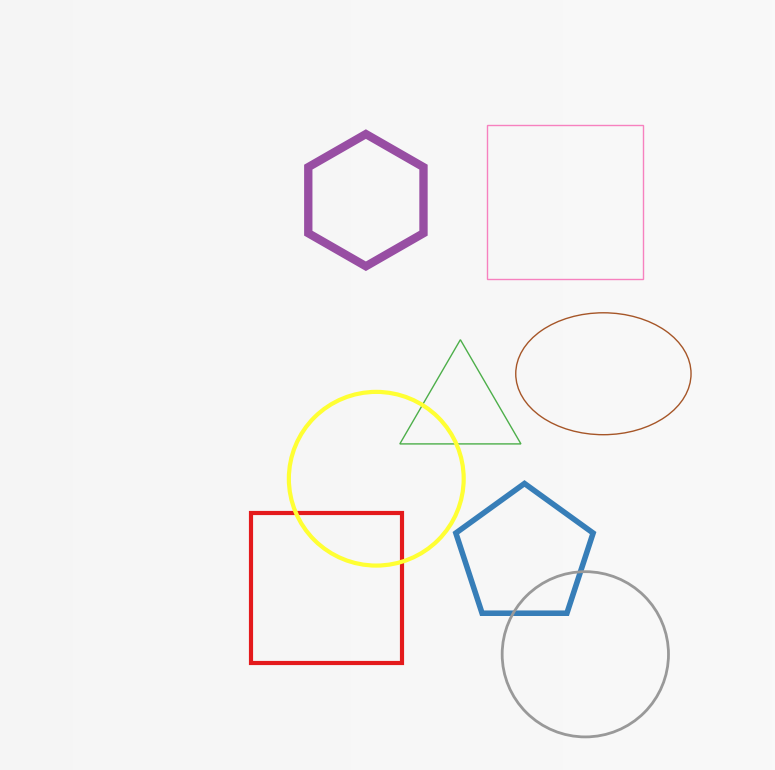[{"shape": "square", "thickness": 1.5, "radius": 0.49, "center": [0.421, 0.237]}, {"shape": "pentagon", "thickness": 2, "radius": 0.47, "center": [0.677, 0.279]}, {"shape": "triangle", "thickness": 0.5, "radius": 0.45, "center": [0.594, 0.469]}, {"shape": "hexagon", "thickness": 3, "radius": 0.43, "center": [0.472, 0.74]}, {"shape": "circle", "thickness": 1.5, "radius": 0.56, "center": [0.486, 0.378]}, {"shape": "oval", "thickness": 0.5, "radius": 0.57, "center": [0.779, 0.515]}, {"shape": "square", "thickness": 0.5, "radius": 0.5, "center": [0.729, 0.738]}, {"shape": "circle", "thickness": 1, "radius": 0.54, "center": [0.755, 0.15]}]